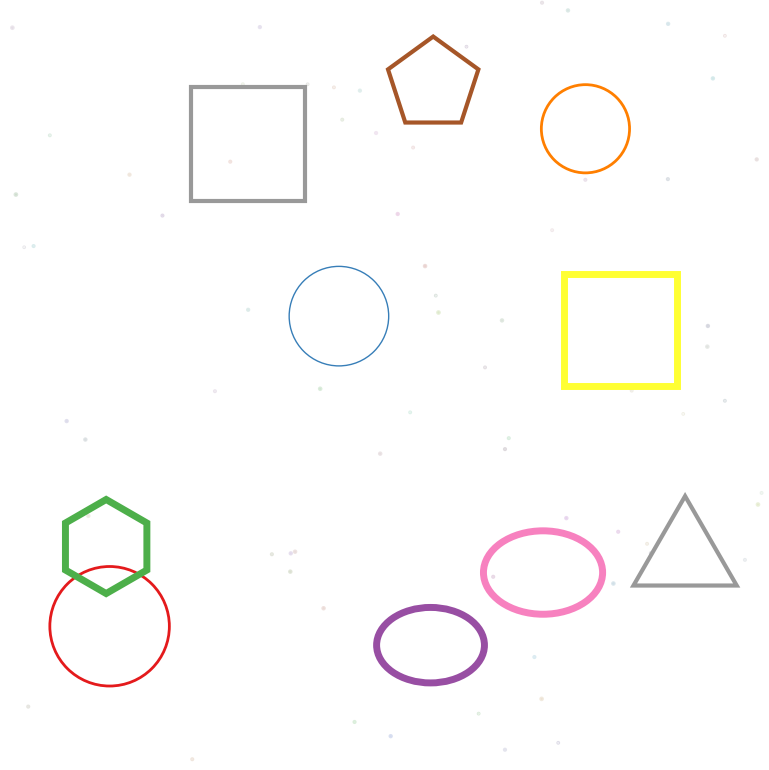[{"shape": "circle", "thickness": 1, "radius": 0.39, "center": [0.142, 0.187]}, {"shape": "circle", "thickness": 0.5, "radius": 0.32, "center": [0.44, 0.589]}, {"shape": "hexagon", "thickness": 2.5, "radius": 0.31, "center": [0.138, 0.29]}, {"shape": "oval", "thickness": 2.5, "radius": 0.35, "center": [0.559, 0.162]}, {"shape": "circle", "thickness": 1, "radius": 0.29, "center": [0.76, 0.833]}, {"shape": "square", "thickness": 2.5, "radius": 0.37, "center": [0.806, 0.572]}, {"shape": "pentagon", "thickness": 1.5, "radius": 0.31, "center": [0.563, 0.891]}, {"shape": "oval", "thickness": 2.5, "radius": 0.39, "center": [0.705, 0.256]}, {"shape": "square", "thickness": 1.5, "radius": 0.37, "center": [0.322, 0.813]}, {"shape": "triangle", "thickness": 1.5, "radius": 0.39, "center": [0.89, 0.278]}]